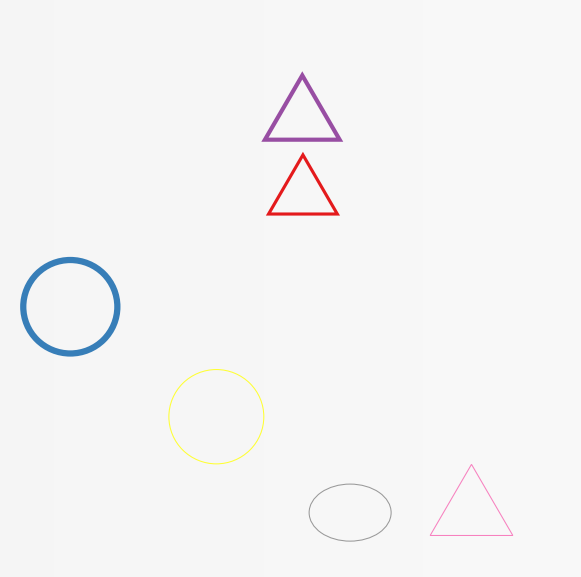[{"shape": "triangle", "thickness": 1.5, "radius": 0.34, "center": [0.521, 0.663]}, {"shape": "circle", "thickness": 3, "radius": 0.4, "center": [0.121, 0.468]}, {"shape": "triangle", "thickness": 2, "radius": 0.37, "center": [0.52, 0.794]}, {"shape": "circle", "thickness": 0.5, "radius": 0.41, "center": [0.372, 0.278]}, {"shape": "triangle", "thickness": 0.5, "radius": 0.41, "center": [0.811, 0.113]}, {"shape": "oval", "thickness": 0.5, "radius": 0.35, "center": [0.602, 0.111]}]